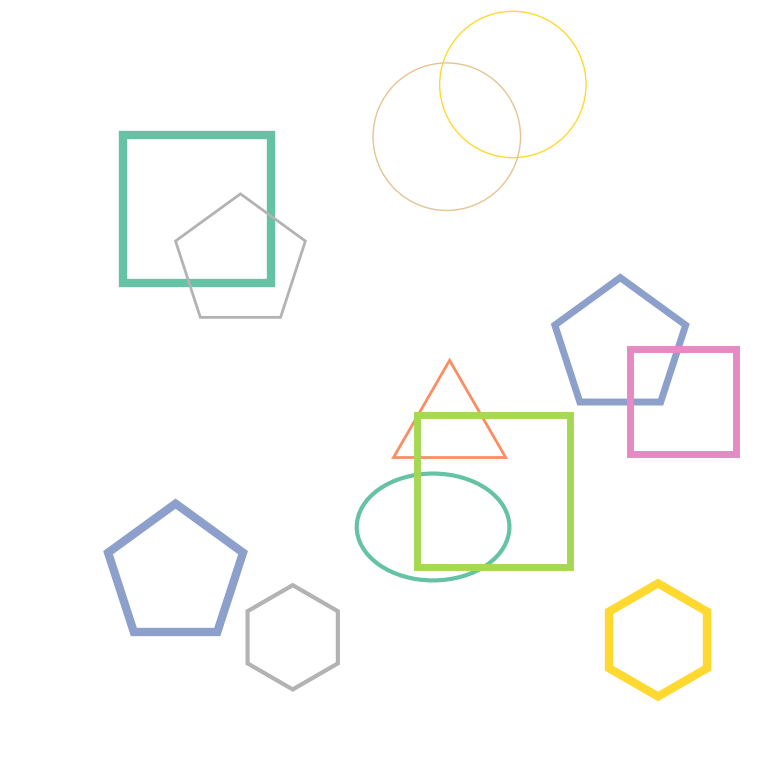[{"shape": "oval", "thickness": 1.5, "radius": 0.5, "center": [0.562, 0.316]}, {"shape": "square", "thickness": 3, "radius": 0.48, "center": [0.255, 0.729]}, {"shape": "triangle", "thickness": 1, "radius": 0.42, "center": [0.584, 0.448]}, {"shape": "pentagon", "thickness": 3, "radius": 0.46, "center": [0.228, 0.254]}, {"shape": "pentagon", "thickness": 2.5, "radius": 0.45, "center": [0.806, 0.55]}, {"shape": "square", "thickness": 2.5, "radius": 0.34, "center": [0.887, 0.479]}, {"shape": "square", "thickness": 2.5, "radius": 0.5, "center": [0.641, 0.362]}, {"shape": "circle", "thickness": 0.5, "radius": 0.48, "center": [0.666, 0.89]}, {"shape": "hexagon", "thickness": 3, "radius": 0.37, "center": [0.855, 0.169]}, {"shape": "circle", "thickness": 0.5, "radius": 0.48, "center": [0.58, 0.822]}, {"shape": "hexagon", "thickness": 1.5, "radius": 0.34, "center": [0.38, 0.172]}, {"shape": "pentagon", "thickness": 1, "radius": 0.44, "center": [0.312, 0.66]}]